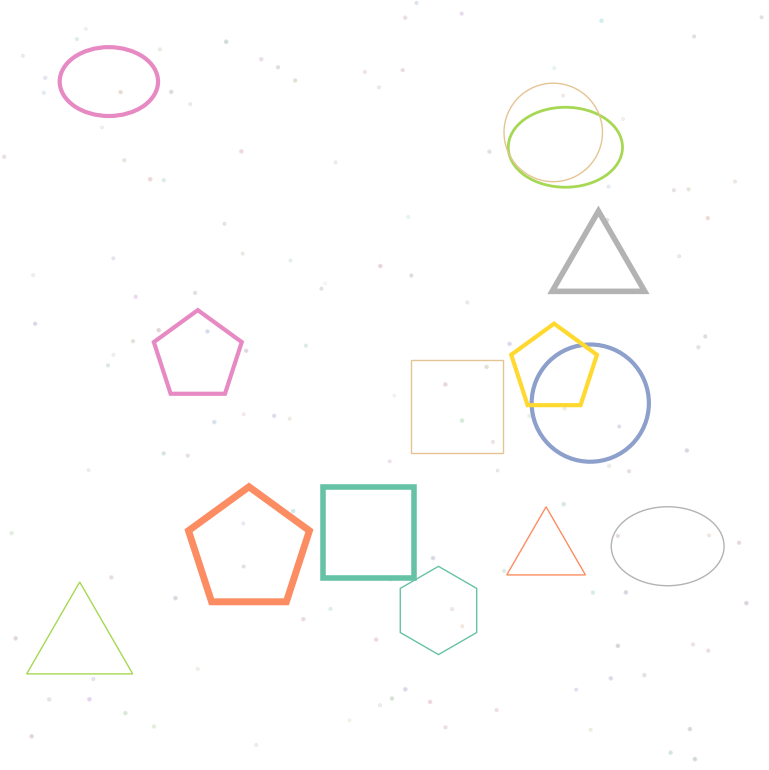[{"shape": "square", "thickness": 2, "radius": 0.3, "center": [0.479, 0.309]}, {"shape": "hexagon", "thickness": 0.5, "radius": 0.29, "center": [0.569, 0.207]}, {"shape": "triangle", "thickness": 0.5, "radius": 0.29, "center": [0.709, 0.283]}, {"shape": "pentagon", "thickness": 2.5, "radius": 0.41, "center": [0.323, 0.285]}, {"shape": "circle", "thickness": 1.5, "radius": 0.38, "center": [0.767, 0.476]}, {"shape": "oval", "thickness": 1.5, "radius": 0.32, "center": [0.141, 0.894]}, {"shape": "pentagon", "thickness": 1.5, "radius": 0.3, "center": [0.257, 0.537]}, {"shape": "oval", "thickness": 1, "radius": 0.37, "center": [0.734, 0.809]}, {"shape": "triangle", "thickness": 0.5, "radius": 0.4, "center": [0.104, 0.165]}, {"shape": "pentagon", "thickness": 1.5, "radius": 0.29, "center": [0.72, 0.521]}, {"shape": "circle", "thickness": 0.5, "radius": 0.32, "center": [0.718, 0.828]}, {"shape": "square", "thickness": 0.5, "radius": 0.3, "center": [0.593, 0.472]}, {"shape": "oval", "thickness": 0.5, "radius": 0.37, "center": [0.867, 0.291]}, {"shape": "triangle", "thickness": 2, "radius": 0.35, "center": [0.777, 0.656]}]